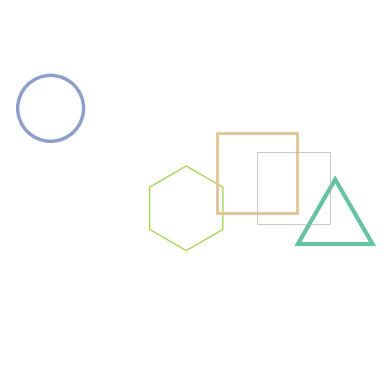[{"shape": "triangle", "thickness": 3, "radius": 0.56, "center": [0.871, 0.422]}, {"shape": "circle", "thickness": 2.5, "radius": 0.43, "center": [0.132, 0.719]}, {"shape": "hexagon", "thickness": 1, "radius": 0.55, "center": [0.484, 0.459]}, {"shape": "square", "thickness": 2, "radius": 0.52, "center": [0.668, 0.551]}, {"shape": "square", "thickness": 0.5, "radius": 0.47, "center": [0.763, 0.511]}]